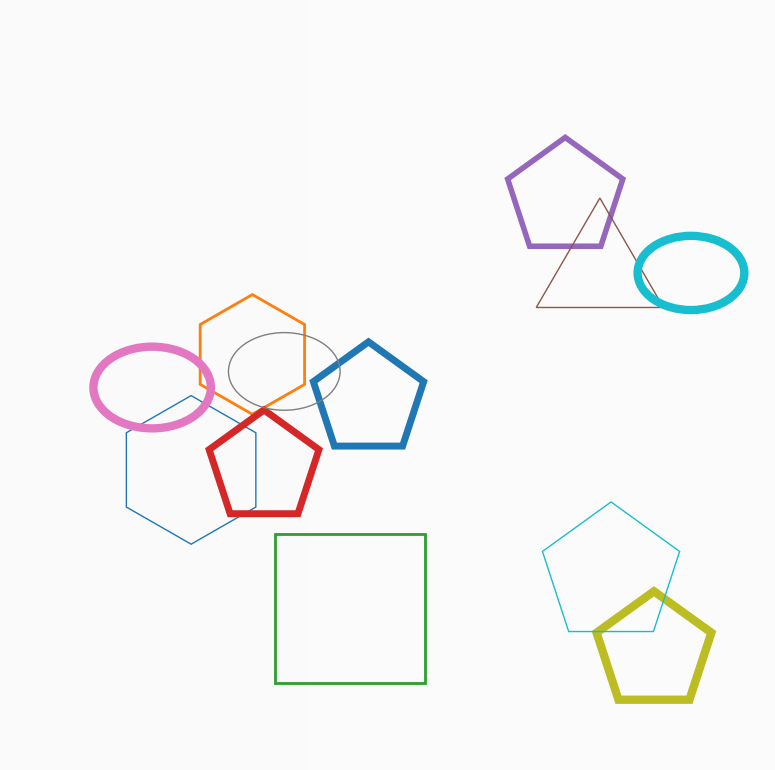[{"shape": "hexagon", "thickness": 0.5, "radius": 0.48, "center": [0.247, 0.39]}, {"shape": "pentagon", "thickness": 2.5, "radius": 0.37, "center": [0.475, 0.481]}, {"shape": "hexagon", "thickness": 1, "radius": 0.39, "center": [0.326, 0.54]}, {"shape": "square", "thickness": 1, "radius": 0.48, "center": [0.451, 0.209]}, {"shape": "pentagon", "thickness": 2.5, "radius": 0.37, "center": [0.341, 0.393]}, {"shape": "pentagon", "thickness": 2, "radius": 0.39, "center": [0.729, 0.743]}, {"shape": "triangle", "thickness": 0.5, "radius": 0.47, "center": [0.774, 0.648]}, {"shape": "oval", "thickness": 3, "radius": 0.38, "center": [0.196, 0.497]}, {"shape": "oval", "thickness": 0.5, "radius": 0.36, "center": [0.367, 0.518]}, {"shape": "pentagon", "thickness": 3, "radius": 0.39, "center": [0.844, 0.154]}, {"shape": "oval", "thickness": 3, "radius": 0.34, "center": [0.892, 0.646]}, {"shape": "pentagon", "thickness": 0.5, "radius": 0.47, "center": [0.788, 0.255]}]